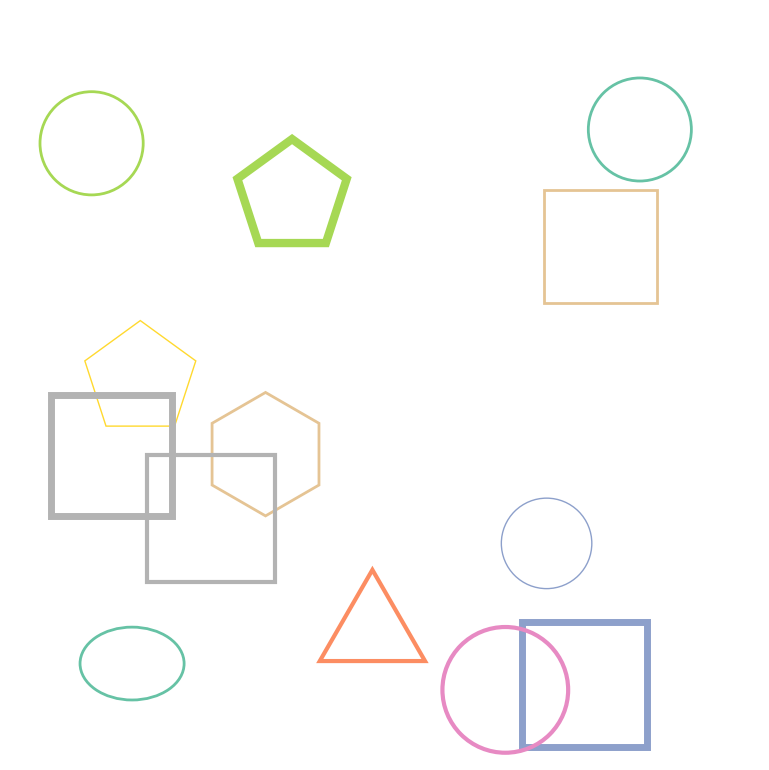[{"shape": "oval", "thickness": 1, "radius": 0.34, "center": [0.172, 0.138]}, {"shape": "circle", "thickness": 1, "radius": 0.33, "center": [0.831, 0.832]}, {"shape": "triangle", "thickness": 1.5, "radius": 0.39, "center": [0.484, 0.181]}, {"shape": "circle", "thickness": 0.5, "radius": 0.29, "center": [0.71, 0.294]}, {"shape": "square", "thickness": 2.5, "radius": 0.41, "center": [0.759, 0.111]}, {"shape": "circle", "thickness": 1.5, "radius": 0.41, "center": [0.656, 0.104]}, {"shape": "circle", "thickness": 1, "radius": 0.34, "center": [0.119, 0.814]}, {"shape": "pentagon", "thickness": 3, "radius": 0.37, "center": [0.379, 0.745]}, {"shape": "pentagon", "thickness": 0.5, "radius": 0.38, "center": [0.182, 0.508]}, {"shape": "hexagon", "thickness": 1, "radius": 0.4, "center": [0.345, 0.41]}, {"shape": "square", "thickness": 1, "radius": 0.37, "center": [0.78, 0.68]}, {"shape": "square", "thickness": 2.5, "radius": 0.39, "center": [0.145, 0.408]}, {"shape": "square", "thickness": 1.5, "radius": 0.41, "center": [0.274, 0.326]}]